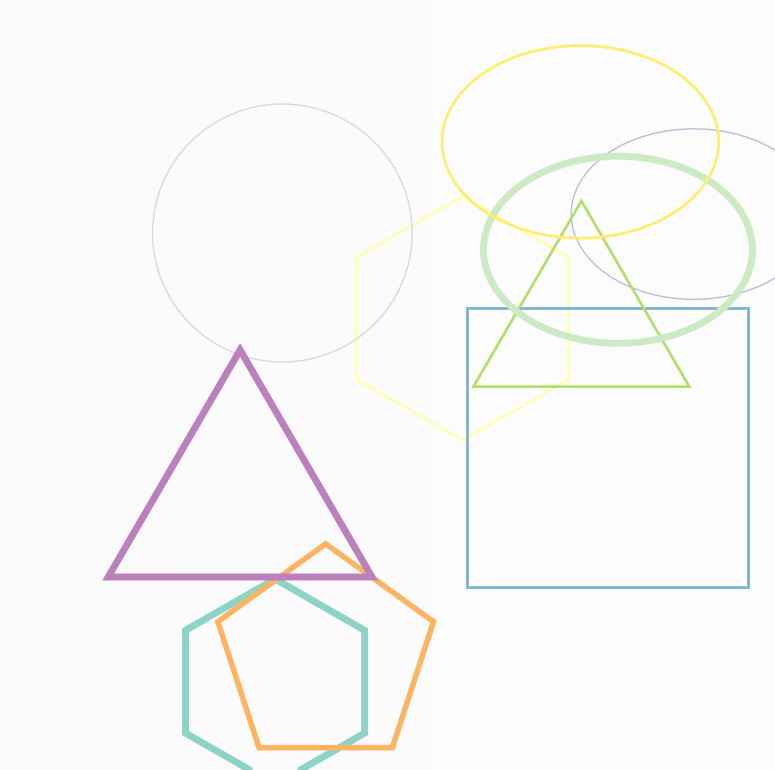[{"shape": "hexagon", "thickness": 2.5, "radius": 0.67, "center": [0.355, 0.115]}, {"shape": "hexagon", "thickness": 1, "radius": 0.79, "center": [0.597, 0.587]}, {"shape": "oval", "thickness": 0.5, "radius": 0.79, "center": [0.895, 0.722]}, {"shape": "square", "thickness": 1, "radius": 0.91, "center": [0.784, 0.419]}, {"shape": "pentagon", "thickness": 2, "radius": 0.73, "center": [0.42, 0.147]}, {"shape": "triangle", "thickness": 1, "radius": 0.8, "center": [0.75, 0.578]}, {"shape": "circle", "thickness": 0.5, "radius": 0.84, "center": [0.364, 0.697]}, {"shape": "triangle", "thickness": 2.5, "radius": 0.98, "center": [0.31, 0.349]}, {"shape": "oval", "thickness": 2.5, "radius": 0.87, "center": [0.797, 0.676]}, {"shape": "oval", "thickness": 1, "radius": 0.89, "center": [0.749, 0.816]}]